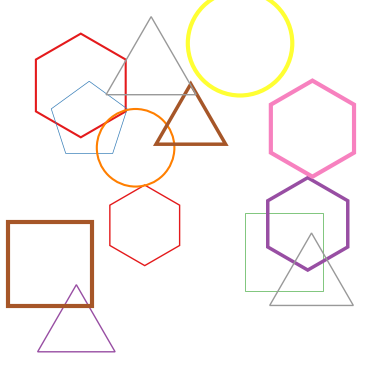[{"shape": "hexagon", "thickness": 1.5, "radius": 0.67, "center": [0.21, 0.778]}, {"shape": "hexagon", "thickness": 1, "radius": 0.52, "center": [0.376, 0.415]}, {"shape": "pentagon", "thickness": 0.5, "radius": 0.52, "center": [0.232, 0.685]}, {"shape": "square", "thickness": 0.5, "radius": 0.51, "center": [0.739, 0.346]}, {"shape": "hexagon", "thickness": 2.5, "radius": 0.6, "center": [0.799, 0.419]}, {"shape": "triangle", "thickness": 1, "radius": 0.58, "center": [0.198, 0.144]}, {"shape": "circle", "thickness": 1.5, "radius": 0.5, "center": [0.352, 0.616]}, {"shape": "circle", "thickness": 3, "radius": 0.68, "center": [0.624, 0.888]}, {"shape": "triangle", "thickness": 2.5, "radius": 0.52, "center": [0.496, 0.678]}, {"shape": "square", "thickness": 3, "radius": 0.54, "center": [0.129, 0.315]}, {"shape": "hexagon", "thickness": 3, "radius": 0.62, "center": [0.812, 0.666]}, {"shape": "triangle", "thickness": 1, "radius": 0.68, "center": [0.393, 0.822]}, {"shape": "triangle", "thickness": 1, "radius": 0.63, "center": [0.809, 0.269]}]